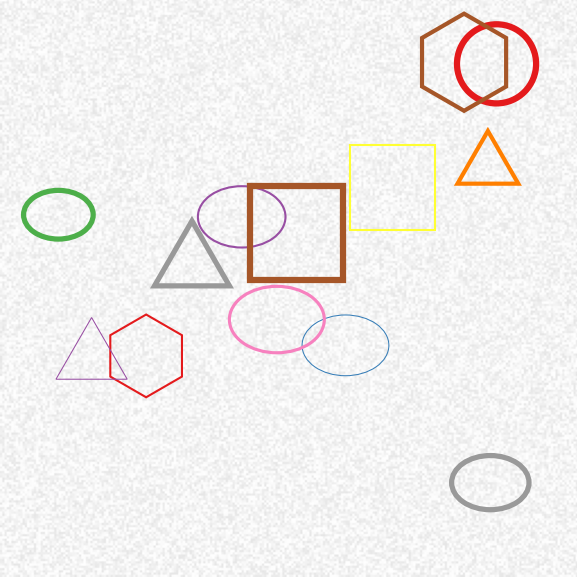[{"shape": "circle", "thickness": 3, "radius": 0.34, "center": [0.86, 0.889]}, {"shape": "hexagon", "thickness": 1, "radius": 0.36, "center": [0.253, 0.383]}, {"shape": "oval", "thickness": 0.5, "radius": 0.38, "center": [0.598, 0.401]}, {"shape": "oval", "thickness": 2.5, "radius": 0.3, "center": [0.101, 0.627]}, {"shape": "triangle", "thickness": 0.5, "radius": 0.36, "center": [0.159, 0.378]}, {"shape": "oval", "thickness": 1, "radius": 0.38, "center": [0.419, 0.624]}, {"shape": "triangle", "thickness": 2, "radius": 0.3, "center": [0.845, 0.711]}, {"shape": "square", "thickness": 1, "radius": 0.37, "center": [0.68, 0.675]}, {"shape": "square", "thickness": 3, "radius": 0.4, "center": [0.514, 0.595]}, {"shape": "hexagon", "thickness": 2, "radius": 0.42, "center": [0.804, 0.891]}, {"shape": "oval", "thickness": 1.5, "radius": 0.41, "center": [0.479, 0.446]}, {"shape": "oval", "thickness": 2.5, "radius": 0.34, "center": [0.849, 0.163]}, {"shape": "triangle", "thickness": 2.5, "radius": 0.37, "center": [0.332, 0.542]}]